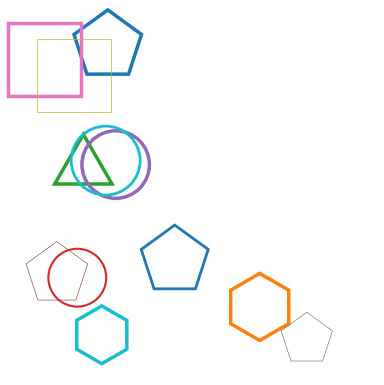[{"shape": "pentagon", "thickness": 2, "radius": 0.46, "center": [0.454, 0.324]}, {"shape": "pentagon", "thickness": 2.5, "radius": 0.46, "center": [0.28, 0.882]}, {"shape": "hexagon", "thickness": 2.5, "radius": 0.44, "center": [0.675, 0.203]}, {"shape": "triangle", "thickness": 2.5, "radius": 0.43, "center": [0.216, 0.565]}, {"shape": "circle", "thickness": 1.5, "radius": 0.38, "center": [0.201, 0.279]}, {"shape": "circle", "thickness": 2.5, "radius": 0.44, "center": [0.3, 0.573]}, {"shape": "pentagon", "thickness": 0.5, "radius": 0.42, "center": [0.148, 0.289]}, {"shape": "square", "thickness": 2.5, "radius": 0.48, "center": [0.115, 0.845]}, {"shape": "pentagon", "thickness": 0.5, "radius": 0.35, "center": [0.797, 0.119]}, {"shape": "square", "thickness": 0.5, "radius": 0.48, "center": [0.192, 0.805]}, {"shape": "circle", "thickness": 2, "radius": 0.45, "center": [0.274, 0.583]}, {"shape": "hexagon", "thickness": 2.5, "radius": 0.38, "center": [0.264, 0.13]}]